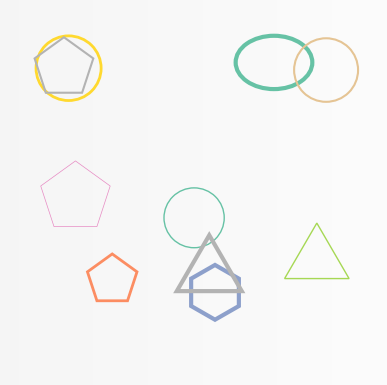[{"shape": "oval", "thickness": 3, "radius": 0.49, "center": [0.707, 0.838]}, {"shape": "circle", "thickness": 1, "radius": 0.39, "center": [0.501, 0.434]}, {"shape": "pentagon", "thickness": 2, "radius": 0.34, "center": [0.29, 0.273]}, {"shape": "hexagon", "thickness": 3, "radius": 0.36, "center": [0.555, 0.241]}, {"shape": "pentagon", "thickness": 0.5, "radius": 0.47, "center": [0.195, 0.488]}, {"shape": "triangle", "thickness": 1, "radius": 0.48, "center": [0.818, 0.324]}, {"shape": "circle", "thickness": 2, "radius": 0.42, "center": [0.177, 0.823]}, {"shape": "circle", "thickness": 1.5, "radius": 0.41, "center": [0.842, 0.818]}, {"shape": "pentagon", "thickness": 1.5, "radius": 0.4, "center": [0.165, 0.824]}, {"shape": "triangle", "thickness": 3, "radius": 0.48, "center": [0.54, 0.292]}]